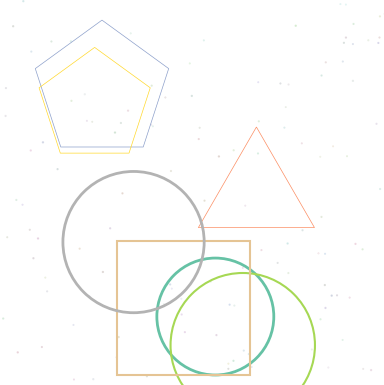[{"shape": "circle", "thickness": 2, "radius": 0.76, "center": [0.559, 0.178]}, {"shape": "triangle", "thickness": 0.5, "radius": 0.87, "center": [0.666, 0.496]}, {"shape": "pentagon", "thickness": 0.5, "radius": 0.91, "center": [0.265, 0.766]}, {"shape": "circle", "thickness": 1.5, "radius": 0.94, "center": [0.631, 0.103]}, {"shape": "pentagon", "thickness": 0.5, "radius": 0.76, "center": [0.246, 0.725]}, {"shape": "square", "thickness": 1.5, "radius": 0.87, "center": [0.477, 0.199]}, {"shape": "circle", "thickness": 2, "radius": 0.92, "center": [0.347, 0.371]}]